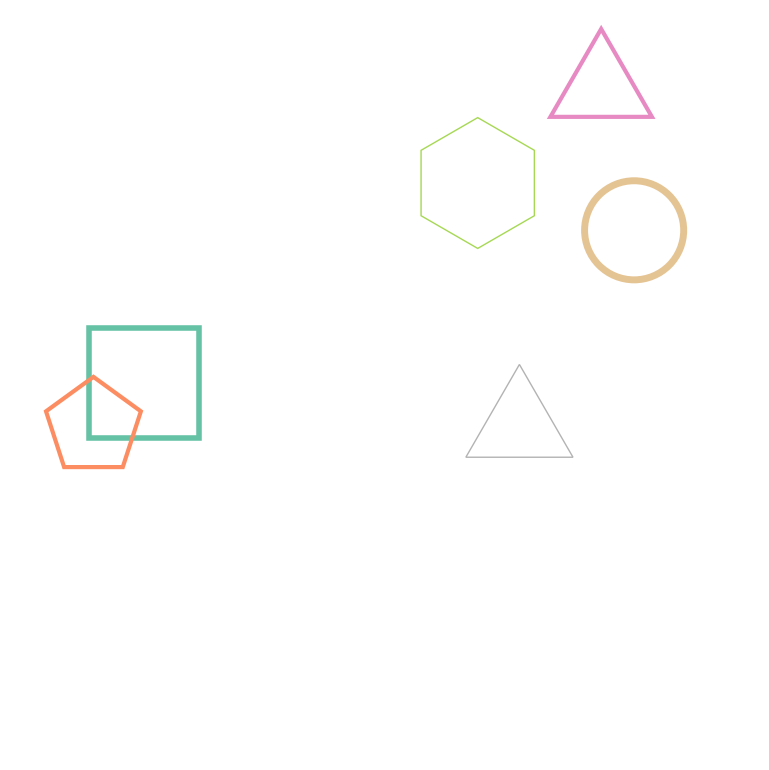[{"shape": "square", "thickness": 2, "radius": 0.36, "center": [0.187, 0.502]}, {"shape": "pentagon", "thickness": 1.5, "radius": 0.32, "center": [0.121, 0.446]}, {"shape": "triangle", "thickness": 1.5, "radius": 0.38, "center": [0.781, 0.886]}, {"shape": "hexagon", "thickness": 0.5, "radius": 0.42, "center": [0.62, 0.762]}, {"shape": "circle", "thickness": 2.5, "radius": 0.32, "center": [0.824, 0.701]}, {"shape": "triangle", "thickness": 0.5, "radius": 0.4, "center": [0.675, 0.446]}]